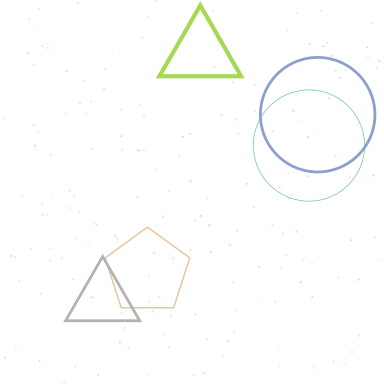[{"shape": "circle", "thickness": 0.5, "radius": 0.72, "center": [0.803, 0.622]}, {"shape": "circle", "thickness": 2, "radius": 0.74, "center": [0.825, 0.702]}, {"shape": "triangle", "thickness": 3, "radius": 0.61, "center": [0.52, 0.863]}, {"shape": "pentagon", "thickness": 1, "radius": 0.58, "center": [0.383, 0.294]}, {"shape": "triangle", "thickness": 2, "radius": 0.56, "center": [0.267, 0.222]}]